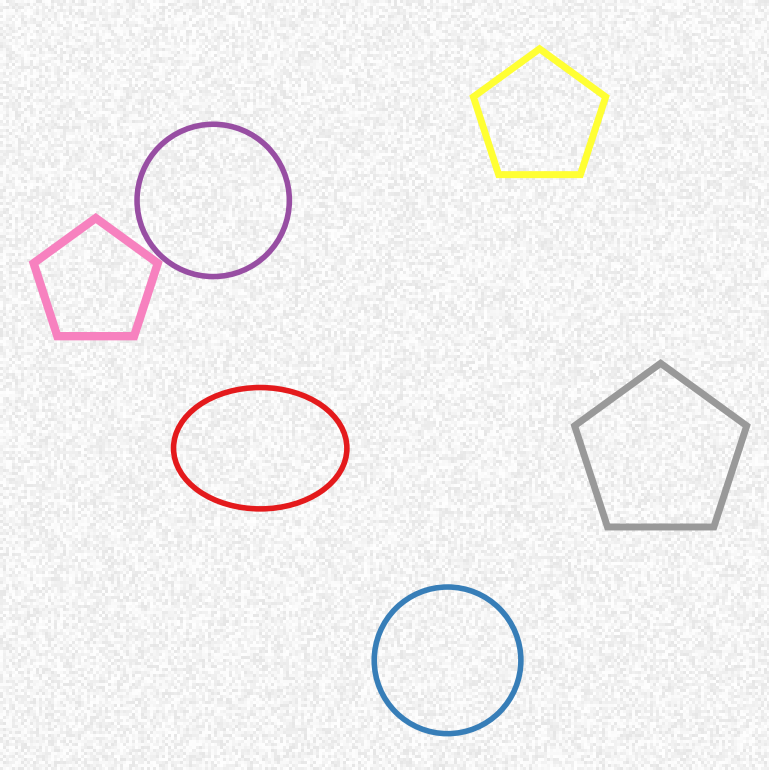[{"shape": "oval", "thickness": 2, "radius": 0.56, "center": [0.338, 0.418]}, {"shape": "circle", "thickness": 2, "radius": 0.48, "center": [0.581, 0.142]}, {"shape": "circle", "thickness": 2, "radius": 0.49, "center": [0.277, 0.74]}, {"shape": "pentagon", "thickness": 2.5, "radius": 0.45, "center": [0.701, 0.846]}, {"shape": "pentagon", "thickness": 3, "radius": 0.42, "center": [0.124, 0.632]}, {"shape": "pentagon", "thickness": 2.5, "radius": 0.59, "center": [0.858, 0.411]}]